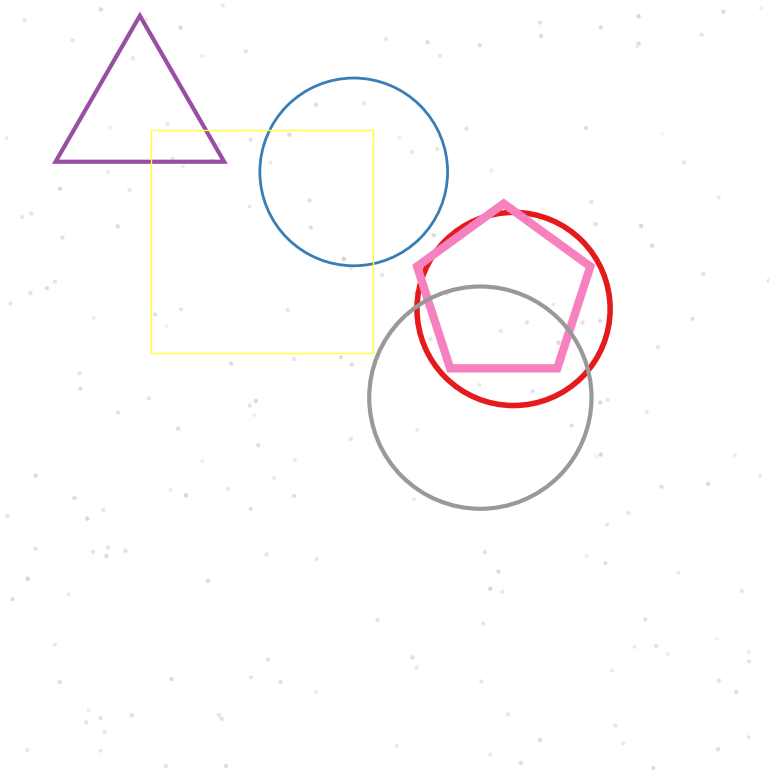[{"shape": "circle", "thickness": 2, "radius": 0.63, "center": [0.667, 0.599]}, {"shape": "circle", "thickness": 1, "radius": 0.61, "center": [0.459, 0.777]}, {"shape": "triangle", "thickness": 1.5, "radius": 0.63, "center": [0.182, 0.853]}, {"shape": "square", "thickness": 0.5, "radius": 0.72, "center": [0.34, 0.686]}, {"shape": "pentagon", "thickness": 3, "radius": 0.59, "center": [0.654, 0.617]}, {"shape": "circle", "thickness": 1.5, "radius": 0.72, "center": [0.624, 0.484]}]